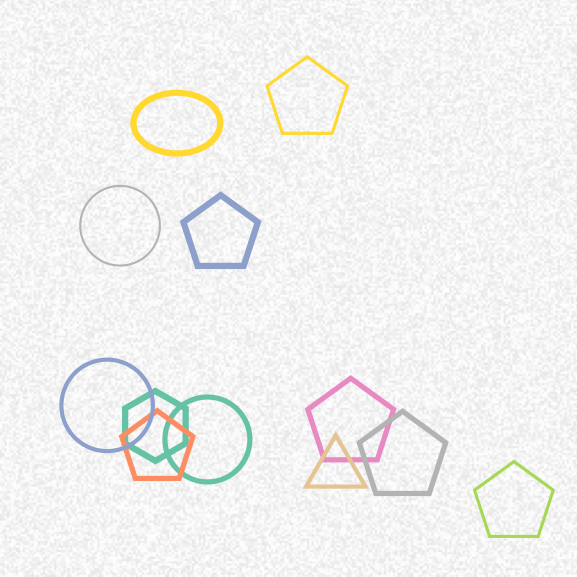[{"shape": "hexagon", "thickness": 3, "radius": 0.3, "center": [0.269, 0.262]}, {"shape": "circle", "thickness": 2.5, "radius": 0.37, "center": [0.359, 0.238]}, {"shape": "pentagon", "thickness": 2.5, "radius": 0.32, "center": [0.272, 0.223]}, {"shape": "pentagon", "thickness": 3, "radius": 0.34, "center": [0.382, 0.594]}, {"shape": "circle", "thickness": 2, "radius": 0.4, "center": [0.186, 0.297]}, {"shape": "pentagon", "thickness": 2.5, "radius": 0.39, "center": [0.607, 0.266]}, {"shape": "pentagon", "thickness": 1.5, "radius": 0.36, "center": [0.89, 0.128]}, {"shape": "pentagon", "thickness": 1.5, "radius": 0.37, "center": [0.532, 0.828]}, {"shape": "oval", "thickness": 3, "radius": 0.38, "center": [0.306, 0.786]}, {"shape": "triangle", "thickness": 2, "radius": 0.3, "center": [0.581, 0.186]}, {"shape": "circle", "thickness": 1, "radius": 0.34, "center": [0.208, 0.608]}, {"shape": "pentagon", "thickness": 2.5, "radius": 0.39, "center": [0.697, 0.208]}]